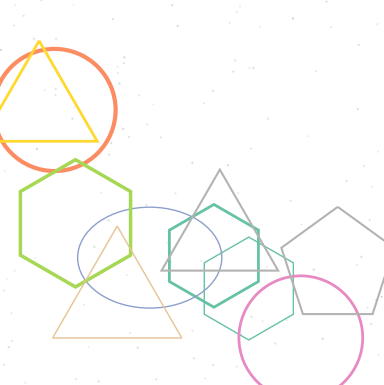[{"shape": "hexagon", "thickness": 1, "radius": 0.67, "center": [0.646, 0.251]}, {"shape": "hexagon", "thickness": 2, "radius": 0.67, "center": [0.556, 0.336]}, {"shape": "circle", "thickness": 3, "radius": 0.79, "center": [0.142, 0.714]}, {"shape": "oval", "thickness": 1, "radius": 0.94, "center": [0.389, 0.331]}, {"shape": "circle", "thickness": 2, "radius": 0.8, "center": [0.781, 0.123]}, {"shape": "hexagon", "thickness": 2.5, "radius": 0.83, "center": [0.196, 0.42]}, {"shape": "triangle", "thickness": 2, "radius": 0.87, "center": [0.102, 0.72]}, {"shape": "triangle", "thickness": 1, "radius": 0.97, "center": [0.304, 0.219]}, {"shape": "pentagon", "thickness": 1.5, "radius": 0.77, "center": [0.877, 0.309]}, {"shape": "triangle", "thickness": 1.5, "radius": 0.87, "center": [0.571, 0.385]}]